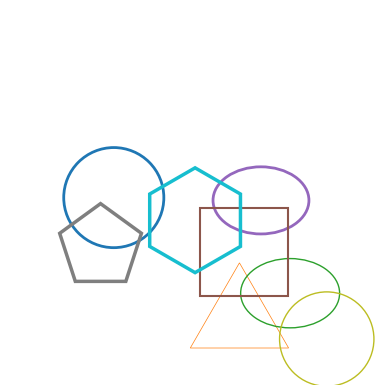[{"shape": "circle", "thickness": 2, "radius": 0.65, "center": [0.296, 0.487]}, {"shape": "triangle", "thickness": 0.5, "radius": 0.74, "center": [0.622, 0.17]}, {"shape": "oval", "thickness": 1, "radius": 0.64, "center": [0.754, 0.238]}, {"shape": "oval", "thickness": 2, "radius": 0.62, "center": [0.678, 0.48]}, {"shape": "square", "thickness": 1.5, "radius": 0.57, "center": [0.634, 0.346]}, {"shape": "pentagon", "thickness": 2.5, "radius": 0.56, "center": [0.261, 0.359]}, {"shape": "circle", "thickness": 1, "radius": 0.61, "center": [0.849, 0.119]}, {"shape": "hexagon", "thickness": 2.5, "radius": 0.68, "center": [0.507, 0.428]}]